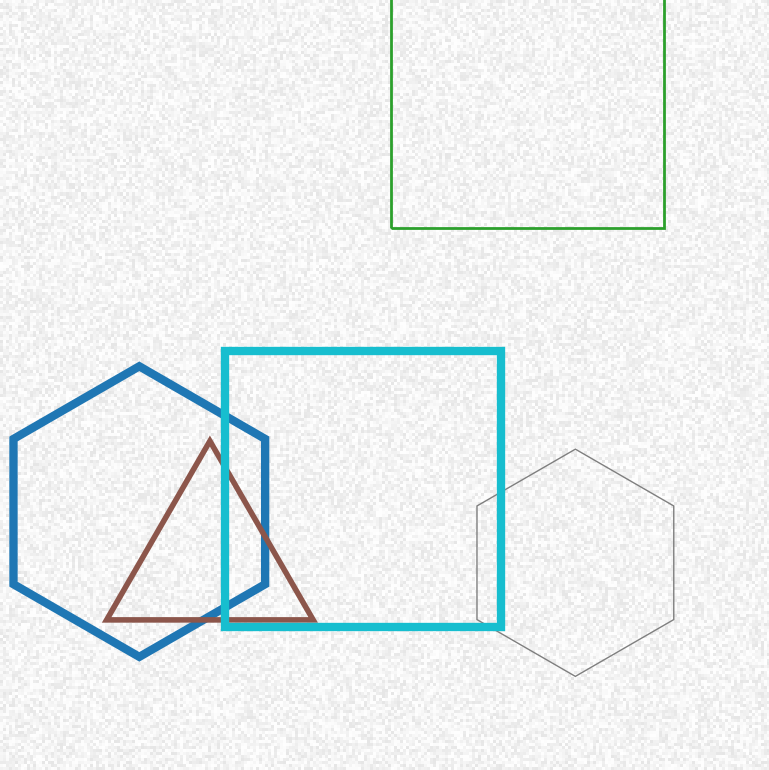[{"shape": "hexagon", "thickness": 3, "radius": 0.94, "center": [0.181, 0.336]}, {"shape": "square", "thickness": 1, "radius": 0.89, "center": [0.685, 0.881]}, {"shape": "triangle", "thickness": 2, "radius": 0.77, "center": [0.273, 0.272]}, {"shape": "hexagon", "thickness": 0.5, "radius": 0.74, "center": [0.747, 0.269]}, {"shape": "square", "thickness": 3, "radius": 0.9, "center": [0.472, 0.365]}]